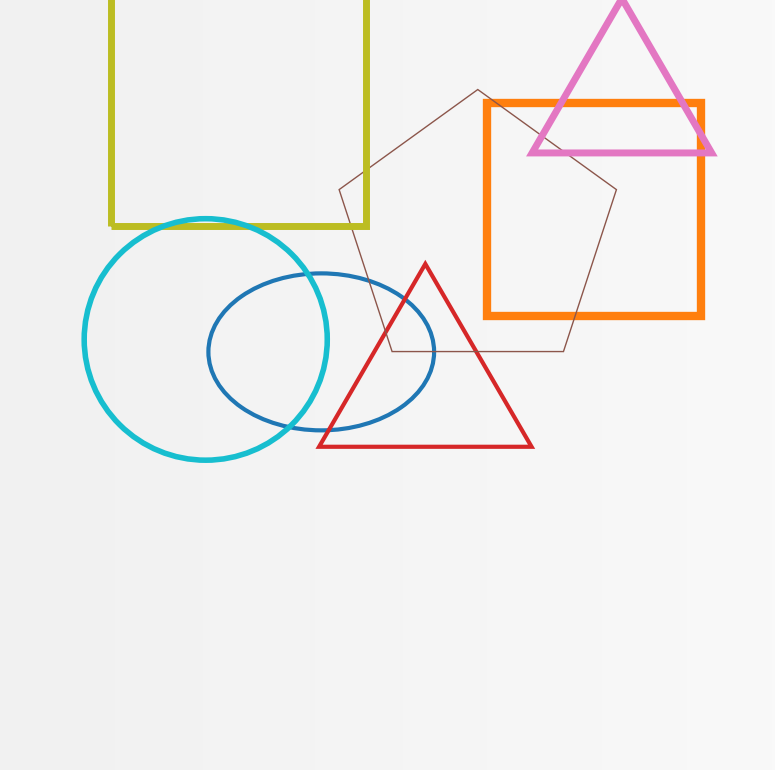[{"shape": "oval", "thickness": 1.5, "radius": 0.73, "center": [0.415, 0.543]}, {"shape": "square", "thickness": 3, "radius": 0.69, "center": [0.766, 0.728]}, {"shape": "triangle", "thickness": 1.5, "radius": 0.79, "center": [0.549, 0.499]}, {"shape": "pentagon", "thickness": 0.5, "radius": 0.94, "center": [0.616, 0.696]}, {"shape": "triangle", "thickness": 2.5, "radius": 0.67, "center": [0.802, 0.868]}, {"shape": "square", "thickness": 2.5, "radius": 0.82, "center": [0.307, 0.871]}, {"shape": "circle", "thickness": 2, "radius": 0.78, "center": [0.265, 0.559]}]